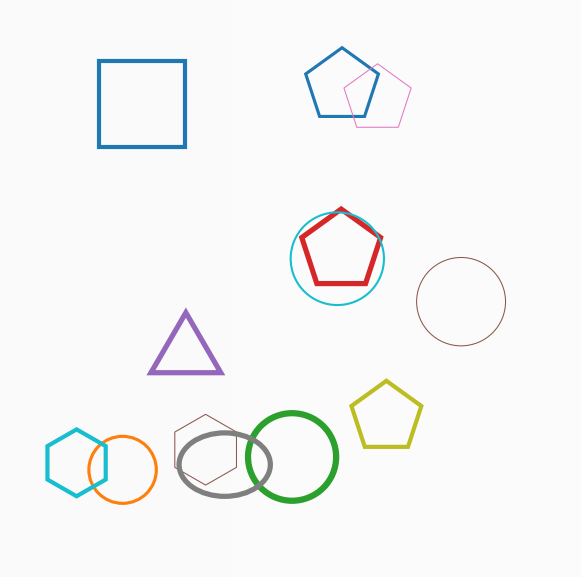[{"shape": "pentagon", "thickness": 1.5, "radius": 0.33, "center": [0.589, 0.851]}, {"shape": "square", "thickness": 2, "radius": 0.37, "center": [0.244, 0.819]}, {"shape": "circle", "thickness": 1.5, "radius": 0.29, "center": [0.211, 0.186]}, {"shape": "circle", "thickness": 3, "radius": 0.38, "center": [0.502, 0.208]}, {"shape": "pentagon", "thickness": 2.5, "radius": 0.36, "center": [0.587, 0.566]}, {"shape": "triangle", "thickness": 2.5, "radius": 0.35, "center": [0.32, 0.388]}, {"shape": "hexagon", "thickness": 0.5, "radius": 0.31, "center": [0.354, 0.22]}, {"shape": "circle", "thickness": 0.5, "radius": 0.38, "center": [0.793, 0.477]}, {"shape": "pentagon", "thickness": 0.5, "radius": 0.3, "center": [0.65, 0.828]}, {"shape": "oval", "thickness": 2.5, "radius": 0.39, "center": [0.387, 0.195]}, {"shape": "pentagon", "thickness": 2, "radius": 0.32, "center": [0.665, 0.277]}, {"shape": "circle", "thickness": 1, "radius": 0.4, "center": [0.58, 0.551]}, {"shape": "hexagon", "thickness": 2, "radius": 0.29, "center": [0.132, 0.198]}]